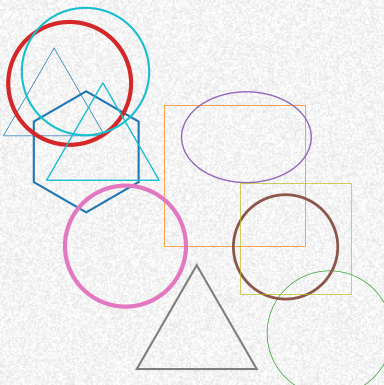[{"shape": "hexagon", "thickness": 1.5, "radius": 0.79, "center": [0.224, 0.606]}, {"shape": "triangle", "thickness": 0.5, "radius": 0.76, "center": [0.141, 0.723]}, {"shape": "square", "thickness": 0.5, "radius": 0.92, "center": [0.609, 0.545]}, {"shape": "circle", "thickness": 0.5, "radius": 0.81, "center": [0.856, 0.134]}, {"shape": "circle", "thickness": 3, "radius": 0.8, "center": [0.181, 0.783]}, {"shape": "oval", "thickness": 1, "radius": 0.84, "center": [0.64, 0.644]}, {"shape": "circle", "thickness": 2, "radius": 0.68, "center": [0.742, 0.359]}, {"shape": "circle", "thickness": 3, "radius": 0.79, "center": [0.326, 0.361]}, {"shape": "triangle", "thickness": 1.5, "radius": 0.9, "center": [0.511, 0.131]}, {"shape": "square", "thickness": 0.5, "radius": 0.72, "center": [0.768, 0.379]}, {"shape": "triangle", "thickness": 1, "radius": 0.84, "center": [0.267, 0.616]}, {"shape": "circle", "thickness": 1.5, "radius": 0.83, "center": [0.222, 0.814]}]